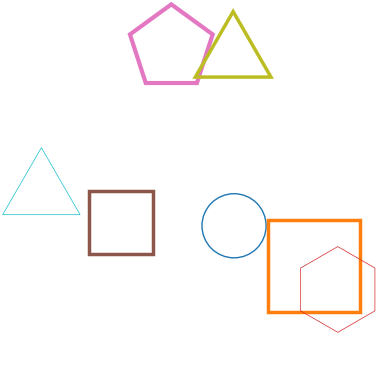[{"shape": "circle", "thickness": 1, "radius": 0.42, "center": [0.608, 0.414]}, {"shape": "square", "thickness": 2.5, "radius": 0.6, "center": [0.815, 0.309]}, {"shape": "hexagon", "thickness": 0.5, "radius": 0.56, "center": [0.877, 0.248]}, {"shape": "square", "thickness": 2.5, "radius": 0.41, "center": [0.315, 0.423]}, {"shape": "pentagon", "thickness": 3, "radius": 0.56, "center": [0.445, 0.876]}, {"shape": "triangle", "thickness": 2.5, "radius": 0.57, "center": [0.606, 0.857]}, {"shape": "triangle", "thickness": 0.5, "radius": 0.58, "center": [0.108, 0.5]}]